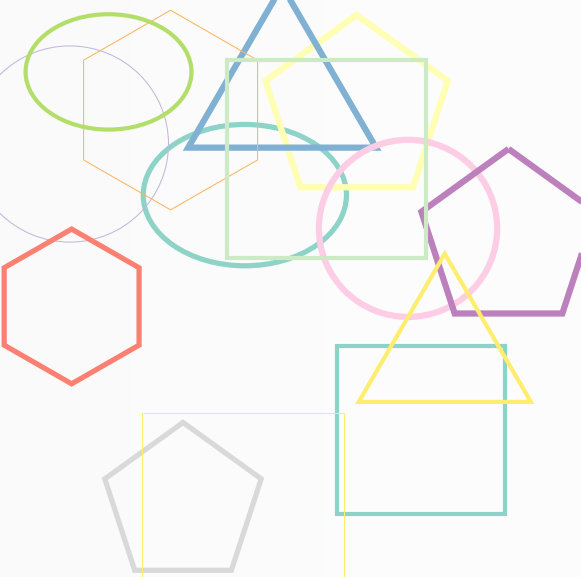[{"shape": "square", "thickness": 2, "radius": 0.72, "center": [0.724, 0.254]}, {"shape": "oval", "thickness": 2.5, "radius": 0.87, "center": [0.421, 0.661]}, {"shape": "pentagon", "thickness": 3, "radius": 0.82, "center": [0.614, 0.808]}, {"shape": "circle", "thickness": 0.5, "radius": 0.85, "center": [0.12, 0.75]}, {"shape": "hexagon", "thickness": 2.5, "radius": 0.67, "center": [0.123, 0.469]}, {"shape": "triangle", "thickness": 3, "radius": 0.93, "center": [0.485, 0.837]}, {"shape": "hexagon", "thickness": 0.5, "radius": 0.86, "center": [0.293, 0.809]}, {"shape": "oval", "thickness": 2, "radius": 0.71, "center": [0.187, 0.875]}, {"shape": "circle", "thickness": 3, "radius": 0.77, "center": [0.702, 0.604]}, {"shape": "pentagon", "thickness": 2.5, "radius": 0.71, "center": [0.315, 0.126]}, {"shape": "pentagon", "thickness": 3, "radius": 0.79, "center": [0.875, 0.584]}, {"shape": "square", "thickness": 2, "radius": 0.86, "center": [0.562, 0.724]}, {"shape": "square", "thickness": 0.5, "radius": 0.87, "center": [0.418, 0.111]}, {"shape": "triangle", "thickness": 2, "radius": 0.86, "center": [0.765, 0.389]}]